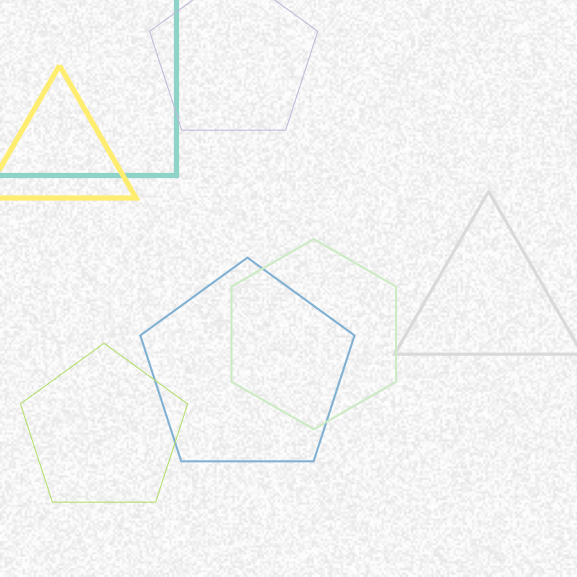[{"shape": "square", "thickness": 2.5, "radius": 0.96, "center": [0.111, 0.89]}, {"shape": "pentagon", "thickness": 0.5, "radius": 0.77, "center": [0.405, 0.898]}, {"shape": "pentagon", "thickness": 1, "radius": 0.97, "center": [0.428, 0.358]}, {"shape": "pentagon", "thickness": 0.5, "radius": 0.76, "center": [0.18, 0.253]}, {"shape": "triangle", "thickness": 1.5, "radius": 0.94, "center": [0.846, 0.48]}, {"shape": "hexagon", "thickness": 1, "radius": 0.82, "center": [0.543, 0.421]}, {"shape": "triangle", "thickness": 2.5, "radius": 0.76, "center": [0.103, 0.733]}]